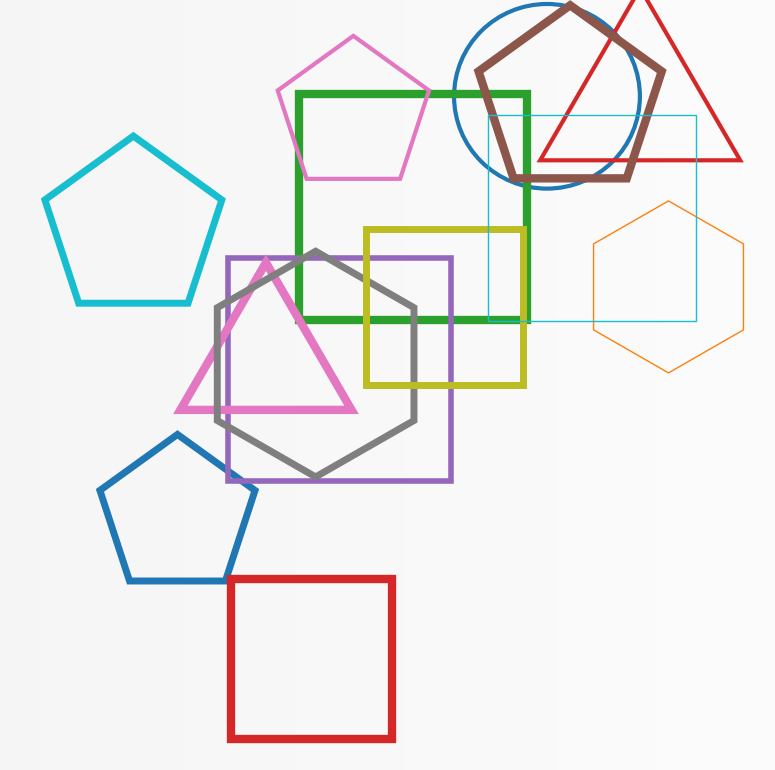[{"shape": "circle", "thickness": 1.5, "radius": 0.6, "center": [0.706, 0.875]}, {"shape": "pentagon", "thickness": 2.5, "radius": 0.53, "center": [0.229, 0.331]}, {"shape": "hexagon", "thickness": 0.5, "radius": 0.56, "center": [0.863, 0.627]}, {"shape": "square", "thickness": 3, "radius": 0.73, "center": [0.533, 0.731]}, {"shape": "triangle", "thickness": 1.5, "radius": 0.75, "center": [0.826, 0.866]}, {"shape": "square", "thickness": 3, "radius": 0.52, "center": [0.402, 0.144]}, {"shape": "square", "thickness": 2, "radius": 0.72, "center": [0.438, 0.52]}, {"shape": "pentagon", "thickness": 3, "radius": 0.62, "center": [0.736, 0.869]}, {"shape": "triangle", "thickness": 3, "radius": 0.64, "center": [0.343, 0.531]}, {"shape": "pentagon", "thickness": 1.5, "radius": 0.51, "center": [0.456, 0.851]}, {"shape": "hexagon", "thickness": 2.5, "radius": 0.73, "center": [0.407, 0.527]}, {"shape": "square", "thickness": 2.5, "radius": 0.51, "center": [0.574, 0.602]}, {"shape": "square", "thickness": 0.5, "radius": 0.67, "center": [0.764, 0.717]}, {"shape": "pentagon", "thickness": 2.5, "radius": 0.6, "center": [0.172, 0.703]}]